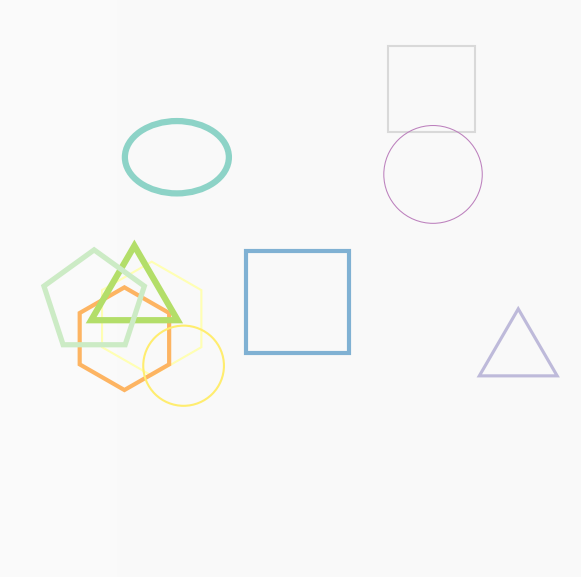[{"shape": "oval", "thickness": 3, "radius": 0.45, "center": [0.304, 0.727]}, {"shape": "hexagon", "thickness": 1, "radius": 0.49, "center": [0.261, 0.447]}, {"shape": "triangle", "thickness": 1.5, "radius": 0.39, "center": [0.892, 0.387]}, {"shape": "square", "thickness": 2, "radius": 0.44, "center": [0.512, 0.477]}, {"shape": "hexagon", "thickness": 2, "radius": 0.44, "center": [0.214, 0.413]}, {"shape": "triangle", "thickness": 3, "radius": 0.43, "center": [0.231, 0.488]}, {"shape": "square", "thickness": 1, "radius": 0.37, "center": [0.742, 0.845]}, {"shape": "circle", "thickness": 0.5, "radius": 0.42, "center": [0.745, 0.697]}, {"shape": "pentagon", "thickness": 2.5, "radius": 0.45, "center": [0.162, 0.476]}, {"shape": "circle", "thickness": 1, "radius": 0.35, "center": [0.316, 0.366]}]